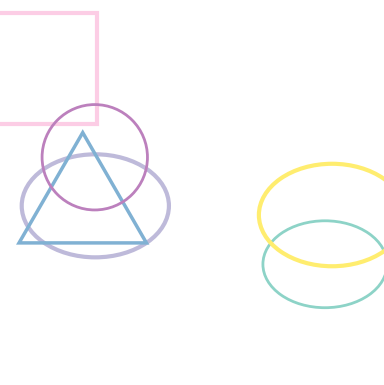[{"shape": "oval", "thickness": 2, "radius": 0.81, "center": [0.844, 0.314]}, {"shape": "oval", "thickness": 3, "radius": 0.96, "center": [0.248, 0.465]}, {"shape": "triangle", "thickness": 2.5, "radius": 0.95, "center": [0.215, 0.465]}, {"shape": "square", "thickness": 3, "radius": 0.72, "center": [0.109, 0.822]}, {"shape": "circle", "thickness": 2, "radius": 0.68, "center": [0.246, 0.592]}, {"shape": "oval", "thickness": 3, "radius": 0.95, "center": [0.863, 0.442]}]